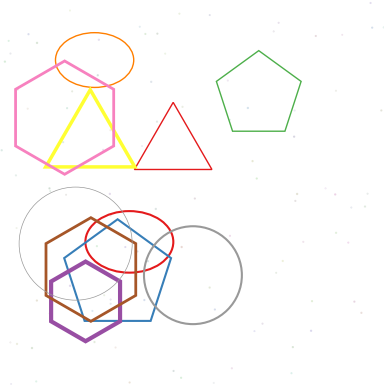[{"shape": "oval", "thickness": 1.5, "radius": 0.57, "center": [0.336, 0.372]}, {"shape": "triangle", "thickness": 1, "radius": 0.58, "center": [0.45, 0.618]}, {"shape": "pentagon", "thickness": 1.5, "radius": 0.73, "center": [0.306, 0.285]}, {"shape": "pentagon", "thickness": 1, "radius": 0.58, "center": [0.672, 0.753]}, {"shape": "hexagon", "thickness": 3, "radius": 0.52, "center": [0.222, 0.217]}, {"shape": "oval", "thickness": 1, "radius": 0.51, "center": [0.246, 0.844]}, {"shape": "triangle", "thickness": 2.5, "radius": 0.67, "center": [0.234, 0.633]}, {"shape": "hexagon", "thickness": 2, "radius": 0.67, "center": [0.236, 0.3]}, {"shape": "hexagon", "thickness": 2, "radius": 0.74, "center": [0.168, 0.694]}, {"shape": "circle", "thickness": 1.5, "radius": 0.64, "center": [0.501, 0.285]}, {"shape": "circle", "thickness": 0.5, "radius": 0.73, "center": [0.197, 0.367]}]